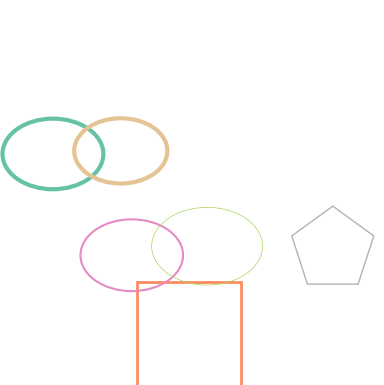[{"shape": "oval", "thickness": 3, "radius": 0.65, "center": [0.137, 0.6]}, {"shape": "square", "thickness": 2, "radius": 0.67, "center": [0.49, 0.132]}, {"shape": "oval", "thickness": 1.5, "radius": 0.67, "center": [0.342, 0.337]}, {"shape": "oval", "thickness": 0.5, "radius": 0.72, "center": [0.538, 0.36]}, {"shape": "oval", "thickness": 3, "radius": 0.6, "center": [0.314, 0.608]}, {"shape": "pentagon", "thickness": 1, "radius": 0.56, "center": [0.864, 0.353]}]